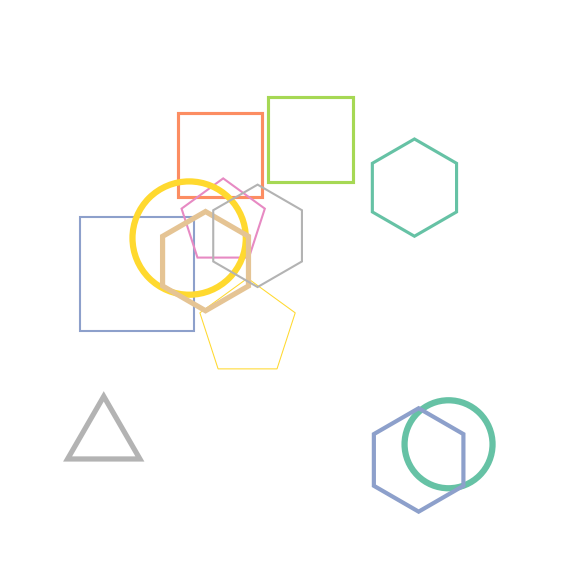[{"shape": "circle", "thickness": 3, "radius": 0.38, "center": [0.777, 0.23]}, {"shape": "hexagon", "thickness": 1.5, "radius": 0.42, "center": [0.718, 0.674]}, {"shape": "square", "thickness": 1.5, "radius": 0.37, "center": [0.381, 0.731]}, {"shape": "hexagon", "thickness": 2, "radius": 0.45, "center": [0.725, 0.203]}, {"shape": "square", "thickness": 1, "radius": 0.49, "center": [0.237, 0.524]}, {"shape": "pentagon", "thickness": 1, "radius": 0.38, "center": [0.386, 0.614]}, {"shape": "square", "thickness": 1.5, "radius": 0.37, "center": [0.538, 0.758]}, {"shape": "pentagon", "thickness": 0.5, "radius": 0.43, "center": [0.429, 0.431]}, {"shape": "circle", "thickness": 3, "radius": 0.49, "center": [0.328, 0.587]}, {"shape": "hexagon", "thickness": 2.5, "radius": 0.43, "center": [0.356, 0.547]}, {"shape": "hexagon", "thickness": 1, "radius": 0.44, "center": [0.446, 0.591]}, {"shape": "triangle", "thickness": 2.5, "radius": 0.36, "center": [0.18, 0.241]}]